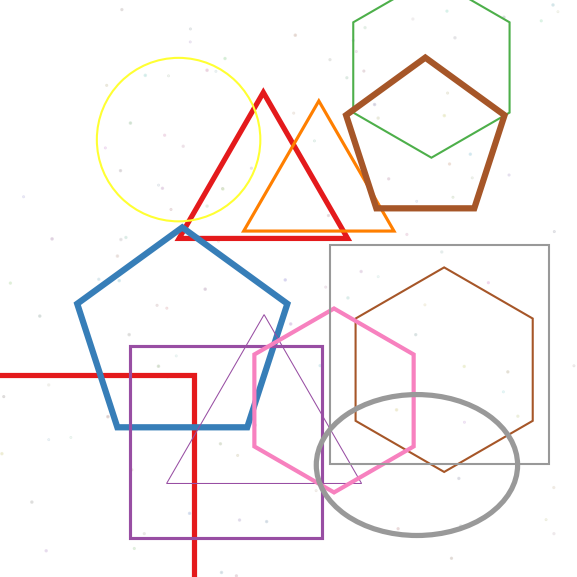[{"shape": "triangle", "thickness": 2.5, "radius": 0.84, "center": [0.456, 0.671]}, {"shape": "square", "thickness": 2.5, "radius": 0.98, "center": [0.14, 0.153]}, {"shape": "pentagon", "thickness": 3, "radius": 0.96, "center": [0.316, 0.414]}, {"shape": "hexagon", "thickness": 1, "radius": 0.78, "center": [0.747, 0.882]}, {"shape": "square", "thickness": 1.5, "radius": 0.83, "center": [0.391, 0.234]}, {"shape": "triangle", "thickness": 0.5, "radius": 0.97, "center": [0.457, 0.259]}, {"shape": "triangle", "thickness": 1.5, "radius": 0.75, "center": [0.552, 0.674]}, {"shape": "circle", "thickness": 1, "radius": 0.71, "center": [0.309, 0.757]}, {"shape": "pentagon", "thickness": 3, "radius": 0.72, "center": [0.736, 0.755]}, {"shape": "hexagon", "thickness": 1, "radius": 0.89, "center": [0.769, 0.359]}, {"shape": "hexagon", "thickness": 2, "radius": 0.8, "center": [0.578, 0.306]}, {"shape": "oval", "thickness": 2.5, "radius": 0.87, "center": [0.722, 0.194]}, {"shape": "square", "thickness": 1, "radius": 0.95, "center": [0.76, 0.386]}]